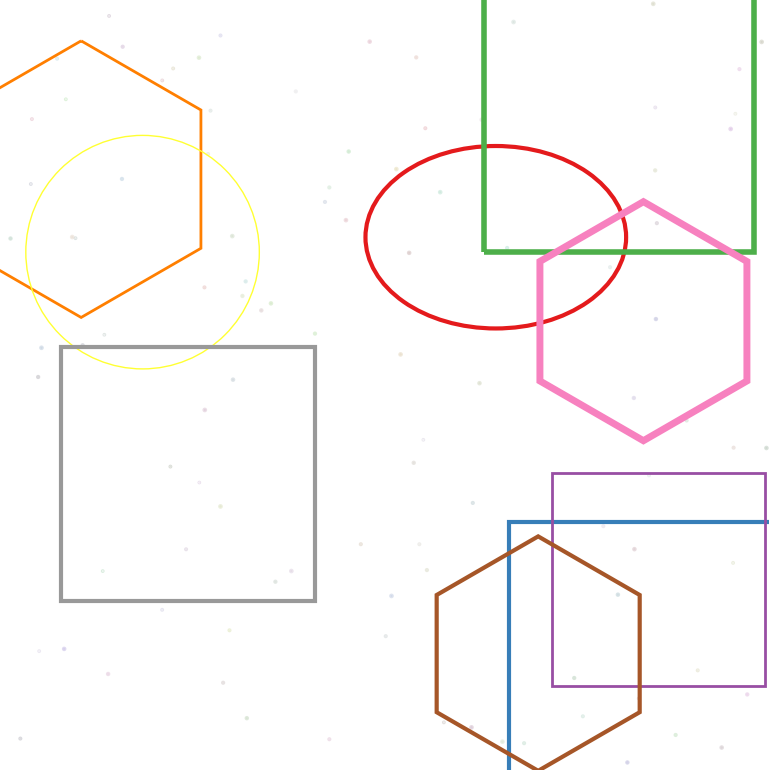[{"shape": "oval", "thickness": 1.5, "radius": 0.85, "center": [0.644, 0.692]}, {"shape": "square", "thickness": 1.5, "radius": 0.89, "center": [0.84, 0.144]}, {"shape": "square", "thickness": 2, "radius": 0.88, "center": [0.804, 0.848]}, {"shape": "square", "thickness": 1, "radius": 0.69, "center": [0.855, 0.248]}, {"shape": "hexagon", "thickness": 1, "radius": 0.9, "center": [0.105, 0.767]}, {"shape": "circle", "thickness": 0.5, "radius": 0.76, "center": [0.185, 0.673]}, {"shape": "hexagon", "thickness": 1.5, "radius": 0.76, "center": [0.699, 0.151]}, {"shape": "hexagon", "thickness": 2.5, "radius": 0.78, "center": [0.836, 0.583]}, {"shape": "square", "thickness": 1.5, "radius": 0.82, "center": [0.244, 0.385]}]